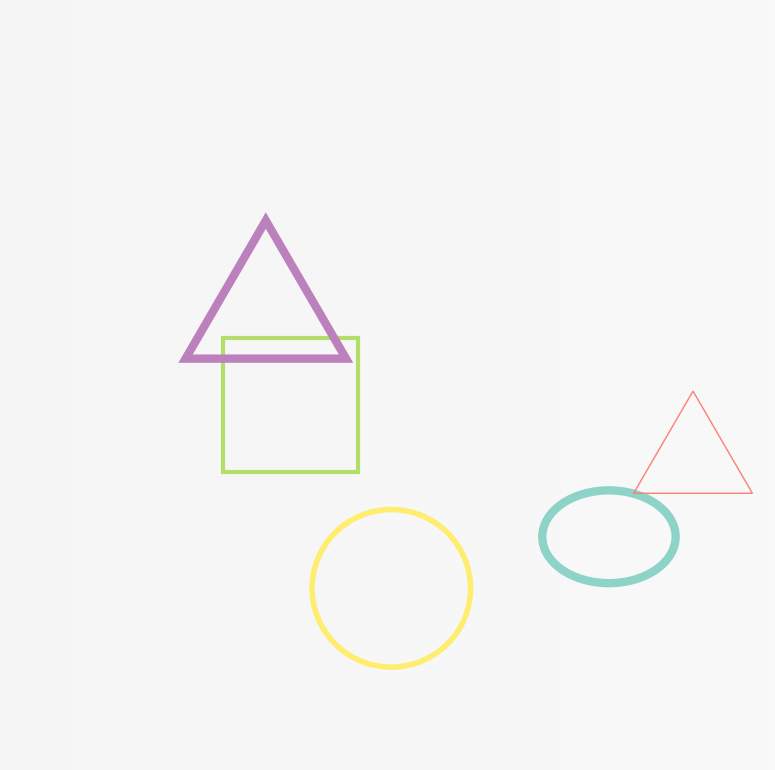[{"shape": "oval", "thickness": 3, "radius": 0.43, "center": [0.786, 0.303]}, {"shape": "triangle", "thickness": 0.5, "radius": 0.44, "center": [0.894, 0.404]}, {"shape": "square", "thickness": 1.5, "radius": 0.44, "center": [0.374, 0.474]}, {"shape": "triangle", "thickness": 3, "radius": 0.6, "center": [0.343, 0.594]}, {"shape": "circle", "thickness": 2, "radius": 0.51, "center": [0.505, 0.236]}]